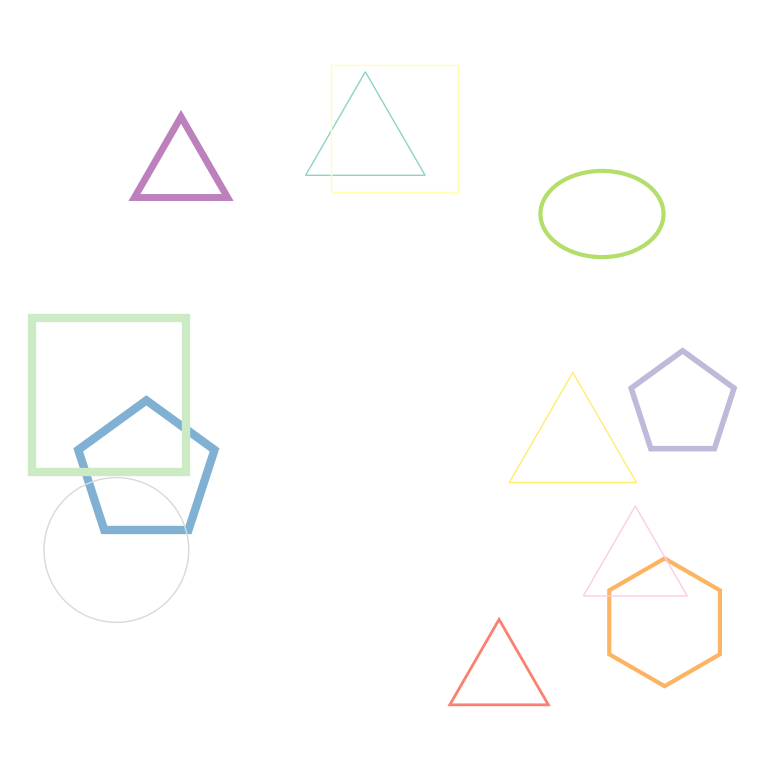[{"shape": "triangle", "thickness": 0.5, "radius": 0.45, "center": [0.474, 0.817]}, {"shape": "square", "thickness": 0.5, "radius": 0.41, "center": [0.513, 0.833]}, {"shape": "pentagon", "thickness": 2, "radius": 0.35, "center": [0.887, 0.474]}, {"shape": "triangle", "thickness": 1, "radius": 0.37, "center": [0.648, 0.122]}, {"shape": "pentagon", "thickness": 3, "radius": 0.47, "center": [0.19, 0.387]}, {"shape": "hexagon", "thickness": 1.5, "radius": 0.41, "center": [0.863, 0.192]}, {"shape": "oval", "thickness": 1.5, "radius": 0.4, "center": [0.782, 0.722]}, {"shape": "triangle", "thickness": 0.5, "radius": 0.39, "center": [0.825, 0.265]}, {"shape": "circle", "thickness": 0.5, "radius": 0.47, "center": [0.151, 0.286]}, {"shape": "triangle", "thickness": 2.5, "radius": 0.35, "center": [0.235, 0.778]}, {"shape": "square", "thickness": 3, "radius": 0.5, "center": [0.142, 0.487]}, {"shape": "triangle", "thickness": 0.5, "radius": 0.48, "center": [0.744, 0.421]}]